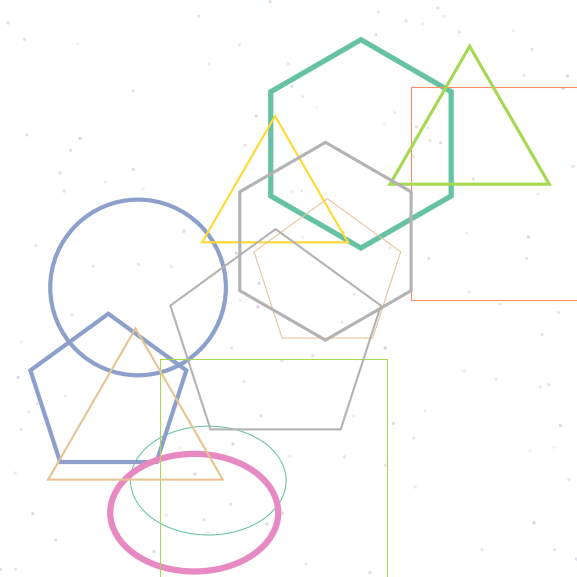[{"shape": "oval", "thickness": 0.5, "radius": 0.67, "center": [0.361, 0.167]}, {"shape": "hexagon", "thickness": 2.5, "radius": 0.9, "center": [0.625, 0.75]}, {"shape": "square", "thickness": 0.5, "radius": 0.92, "center": [0.896, 0.665]}, {"shape": "pentagon", "thickness": 2, "radius": 0.71, "center": [0.188, 0.314]}, {"shape": "circle", "thickness": 2, "radius": 0.76, "center": [0.239, 0.501]}, {"shape": "oval", "thickness": 3, "radius": 0.73, "center": [0.336, 0.111]}, {"shape": "square", "thickness": 0.5, "radius": 0.98, "center": [0.473, 0.181]}, {"shape": "triangle", "thickness": 1.5, "radius": 0.8, "center": [0.813, 0.76]}, {"shape": "triangle", "thickness": 1, "radius": 0.73, "center": [0.476, 0.652]}, {"shape": "triangle", "thickness": 1, "radius": 0.87, "center": [0.235, 0.256]}, {"shape": "pentagon", "thickness": 0.5, "radius": 0.67, "center": [0.567, 0.522]}, {"shape": "hexagon", "thickness": 1.5, "radius": 0.86, "center": [0.564, 0.581]}, {"shape": "pentagon", "thickness": 1, "radius": 0.96, "center": [0.477, 0.411]}]